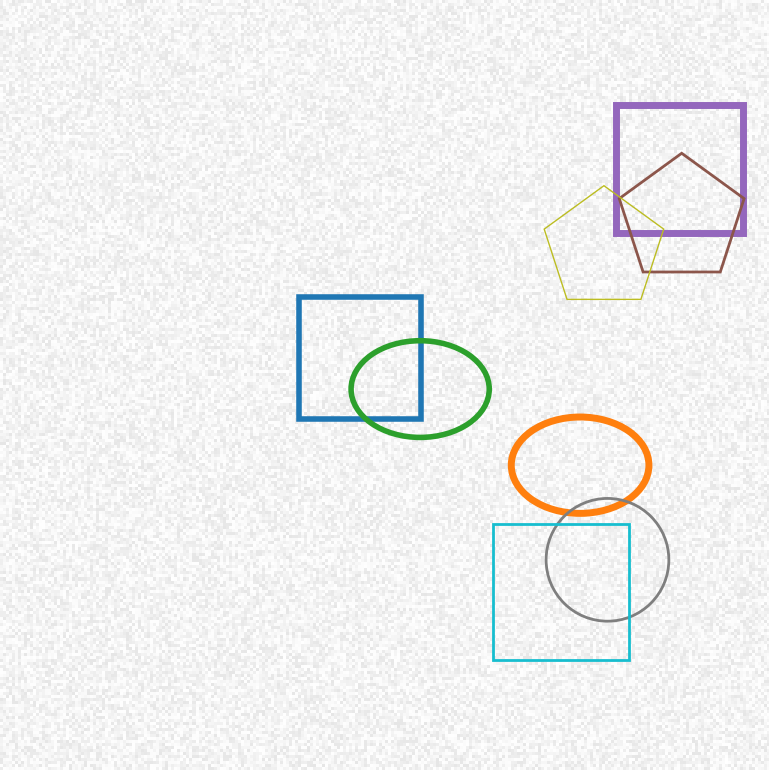[{"shape": "square", "thickness": 2, "radius": 0.4, "center": [0.468, 0.535]}, {"shape": "oval", "thickness": 2.5, "radius": 0.45, "center": [0.753, 0.396]}, {"shape": "oval", "thickness": 2, "radius": 0.45, "center": [0.546, 0.495]}, {"shape": "square", "thickness": 2.5, "radius": 0.41, "center": [0.883, 0.781]}, {"shape": "pentagon", "thickness": 1, "radius": 0.43, "center": [0.885, 0.716]}, {"shape": "circle", "thickness": 1, "radius": 0.4, "center": [0.789, 0.273]}, {"shape": "pentagon", "thickness": 0.5, "radius": 0.41, "center": [0.784, 0.677]}, {"shape": "square", "thickness": 1, "radius": 0.44, "center": [0.728, 0.231]}]